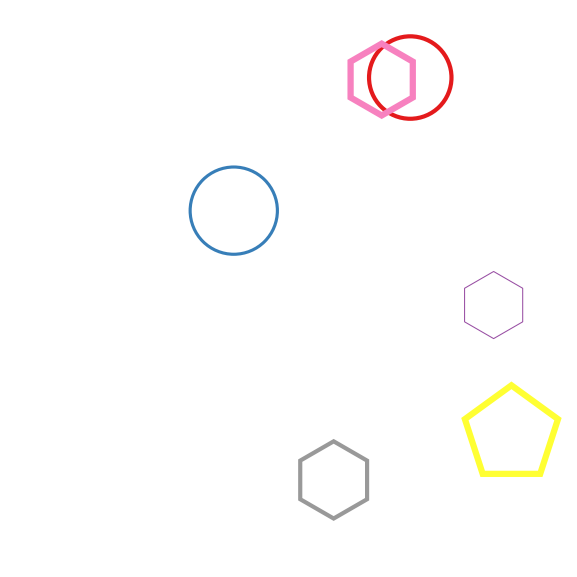[{"shape": "circle", "thickness": 2, "radius": 0.36, "center": [0.71, 0.865]}, {"shape": "circle", "thickness": 1.5, "radius": 0.38, "center": [0.405, 0.634]}, {"shape": "hexagon", "thickness": 0.5, "radius": 0.29, "center": [0.855, 0.471]}, {"shape": "pentagon", "thickness": 3, "radius": 0.42, "center": [0.886, 0.247]}, {"shape": "hexagon", "thickness": 3, "radius": 0.31, "center": [0.661, 0.861]}, {"shape": "hexagon", "thickness": 2, "radius": 0.33, "center": [0.578, 0.168]}]